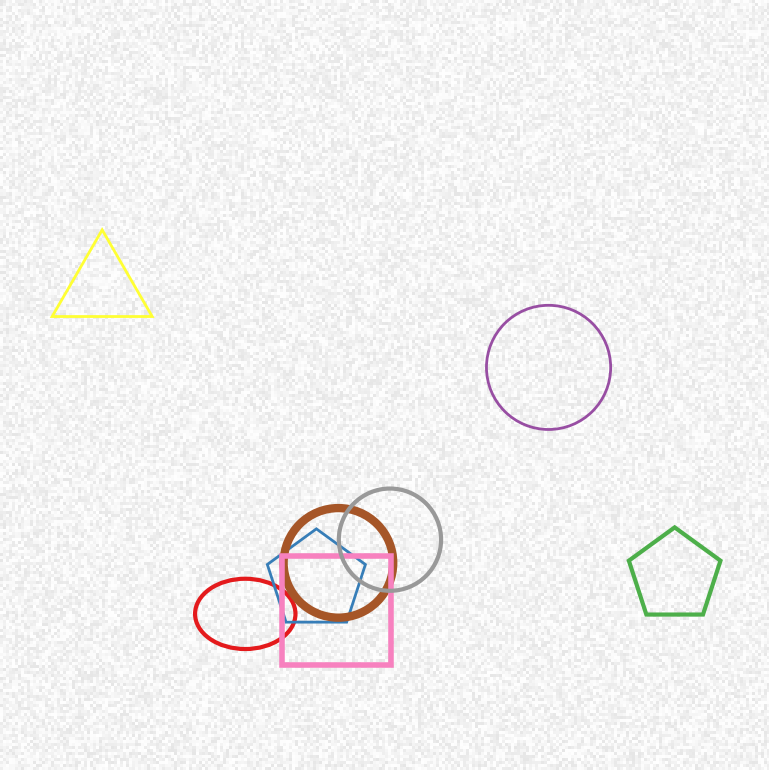[{"shape": "oval", "thickness": 1.5, "radius": 0.33, "center": [0.319, 0.203]}, {"shape": "pentagon", "thickness": 1, "radius": 0.33, "center": [0.411, 0.246]}, {"shape": "pentagon", "thickness": 1.5, "radius": 0.31, "center": [0.876, 0.252]}, {"shape": "circle", "thickness": 1, "radius": 0.4, "center": [0.712, 0.523]}, {"shape": "triangle", "thickness": 1, "radius": 0.38, "center": [0.133, 0.626]}, {"shape": "circle", "thickness": 3, "radius": 0.36, "center": [0.44, 0.269]}, {"shape": "square", "thickness": 2, "radius": 0.35, "center": [0.437, 0.207]}, {"shape": "circle", "thickness": 1.5, "radius": 0.33, "center": [0.506, 0.299]}]